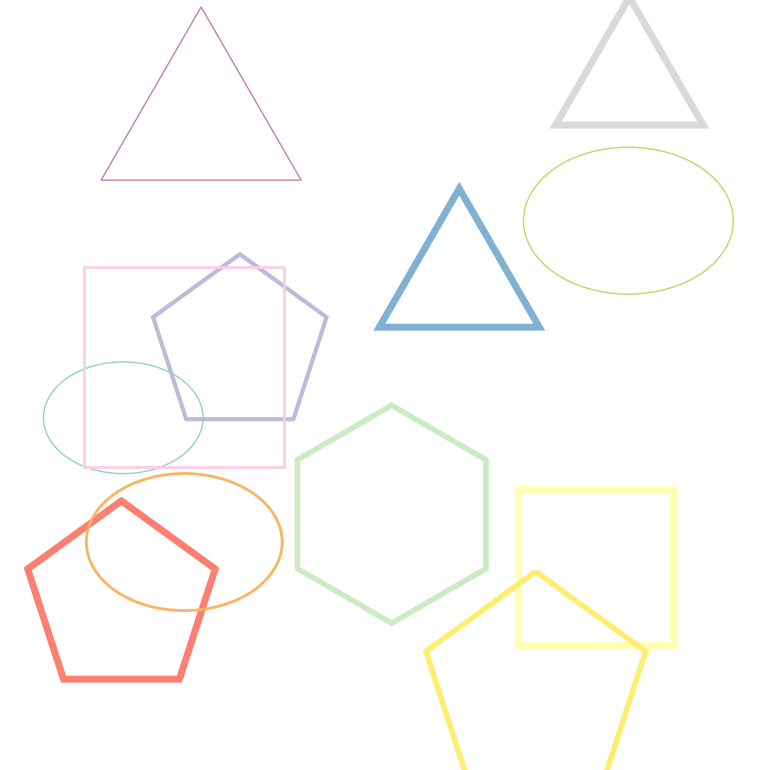[{"shape": "oval", "thickness": 0.5, "radius": 0.52, "center": [0.16, 0.457]}, {"shape": "square", "thickness": 2.5, "radius": 0.5, "center": [0.773, 0.264]}, {"shape": "pentagon", "thickness": 1.5, "radius": 0.59, "center": [0.311, 0.551]}, {"shape": "pentagon", "thickness": 2.5, "radius": 0.64, "center": [0.158, 0.222]}, {"shape": "triangle", "thickness": 2.5, "radius": 0.6, "center": [0.596, 0.635]}, {"shape": "oval", "thickness": 1, "radius": 0.64, "center": [0.239, 0.296]}, {"shape": "oval", "thickness": 0.5, "radius": 0.68, "center": [0.816, 0.713]}, {"shape": "square", "thickness": 1, "radius": 0.65, "center": [0.239, 0.523]}, {"shape": "triangle", "thickness": 2.5, "radius": 0.55, "center": [0.817, 0.893]}, {"shape": "triangle", "thickness": 0.5, "radius": 0.75, "center": [0.261, 0.841]}, {"shape": "hexagon", "thickness": 2, "radius": 0.71, "center": [0.509, 0.332]}, {"shape": "pentagon", "thickness": 2, "radius": 0.75, "center": [0.696, 0.108]}]